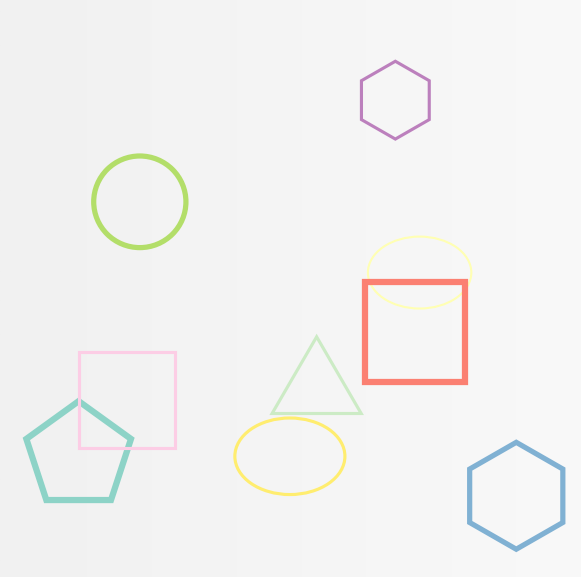[{"shape": "pentagon", "thickness": 3, "radius": 0.47, "center": [0.135, 0.21]}, {"shape": "oval", "thickness": 1, "radius": 0.44, "center": [0.722, 0.527]}, {"shape": "square", "thickness": 3, "radius": 0.43, "center": [0.714, 0.424]}, {"shape": "hexagon", "thickness": 2.5, "radius": 0.46, "center": [0.888, 0.141]}, {"shape": "circle", "thickness": 2.5, "radius": 0.4, "center": [0.241, 0.65]}, {"shape": "square", "thickness": 1.5, "radius": 0.42, "center": [0.219, 0.306]}, {"shape": "hexagon", "thickness": 1.5, "radius": 0.34, "center": [0.68, 0.826]}, {"shape": "triangle", "thickness": 1.5, "radius": 0.44, "center": [0.545, 0.327]}, {"shape": "oval", "thickness": 1.5, "radius": 0.47, "center": [0.499, 0.209]}]